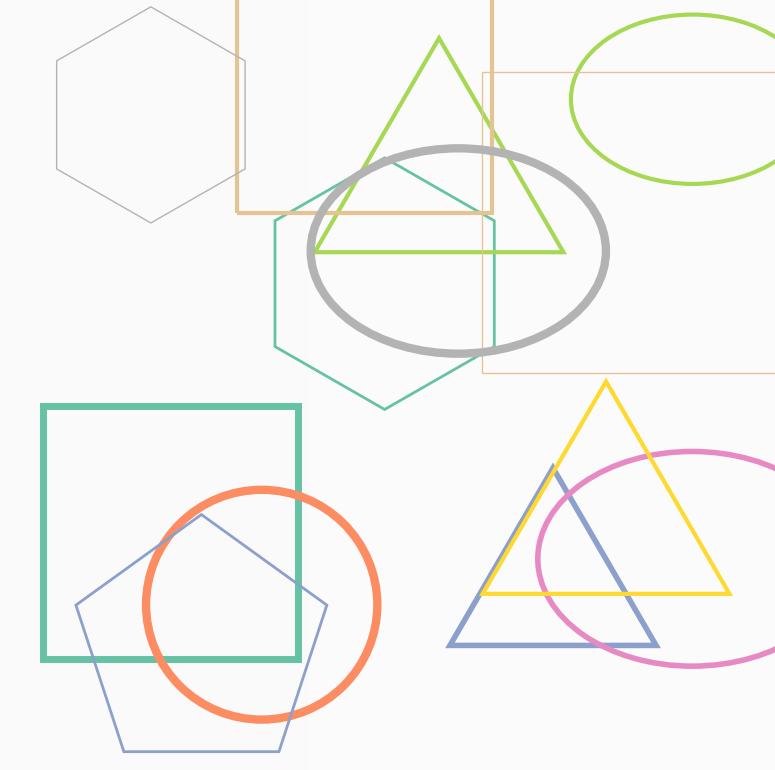[{"shape": "square", "thickness": 2.5, "radius": 0.82, "center": [0.22, 0.308]}, {"shape": "hexagon", "thickness": 1, "radius": 0.82, "center": [0.496, 0.632]}, {"shape": "circle", "thickness": 3, "radius": 0.75, "center": [0.338, 0.215]}, {"shape": "triangle", "thickness": 2, "radius": 0.77, "center": [0.714, 0.239]}, {"shape": "pentagon", "thickness": 1, "radius": 0.85, "center": [0.26, 0.162]}, {"shape": "oval", "thickness": 2, "radius": 1.0, "center": [0.893, 0.274]}, {"shape": "oval", "thickness": 1.5, "radius": 0.79, "center": [0.894, 0.871]}, {"shape": "triangle", "thickness": 1.5, "radius": 0.93, "center": [0.567, 0.765]}, {"shape": "triangle", "thickness": 1.5, "radius": 0.92, "center": [0.782, 0.321]}, {"shape": "square", "thickness": 1.5, "radius": 0.82, "center": [0.471, 0.887]}, {"shape": "square", "thickness": 0.5, "radius": 0.98, "center": [0.818, 0.711]}, {"shape": "hexagon", "thickness": 0.5, "radius": 0.7, "center": [0.195, 0.851]}, {"shape": "oval", "thickness": 3, "radius": 0.95, "center": [0.591, 0.674]}]